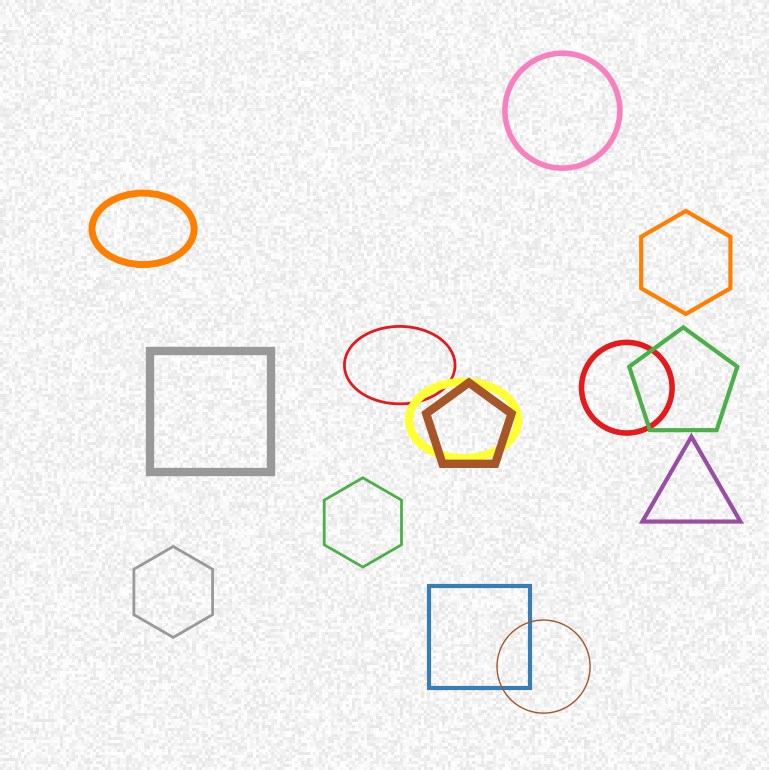[{"shape": "circle", "thickness": 2, "radius": 0.29, "center": [0.814, 0.496]}, {"shape": "oval", "thickness": 1, "radius": 0.36, "center": [0.519, 0.526]}, {"shape": "square", "thickness": 1.5, "radius": 0.33, "center": [0.623, 0.173]}, {"shape": "pentagon", "thickness": 1.5, "radius": 0.37, "center": [0.887, 0.501]}, {"shape": "hexagon", "thickness": 1, "radius": 0.29, "center": [0.471, 0.322]}, {"shape": "triangle", "thickness": 1.5, "radius": 0.37, "center": [0.898, 0.359]}, {"shape": "oval", "thickness": 2.5, "radius": 0.33, "center": [0.186, 0.703]}, {"shape": "hexagon", "thickness": 1.5, "radius": 0.33, "center": [0.891, 0.659]}, {"shape": "oval", "thickness": 3, "radius": 0.35, "center": [0.602, 0.454]}, {"shape": "circle", "thickness": 0.5, "radius": 0.3, "center": [0.706, 0.134]}, {"shape": "pentagon", "thickness": 3, "radius": 0.29, "center": [0.609, 0.445]}, {"shape": "circle", "thickness": 2, "radius": 0.37, "center": [0.73, 0.856]}, {"shape": "hexagon", "thickness": 1, "radius": 0.3, "center": [0.225, 0.231]}, {"shape": "square", "thickness": 3, "radius": 0.39, "center": [0.273, 0.466]}]